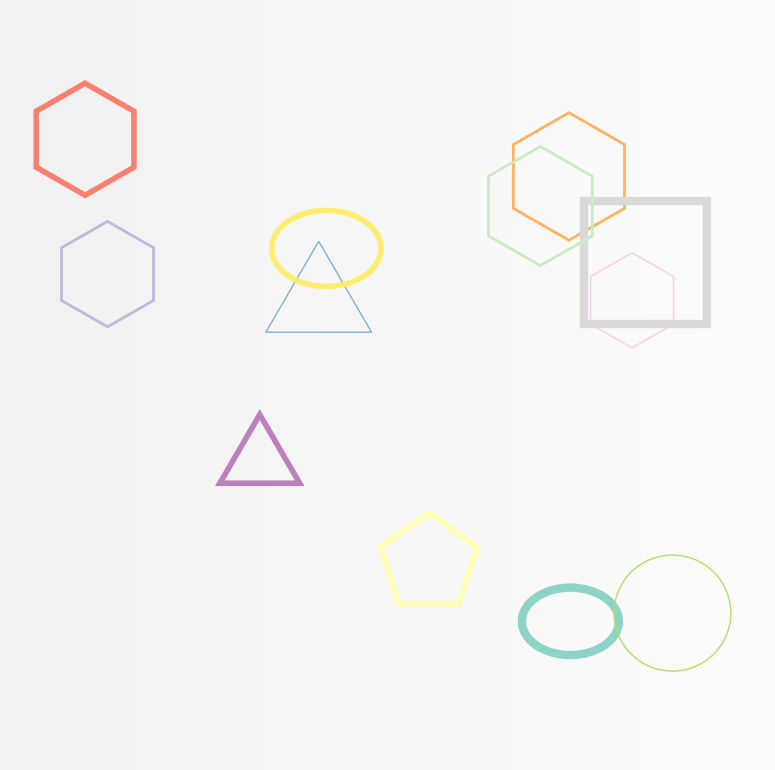[{"shape": "oval", "thickness": 3, "radius": 0.31, "center": [0.736, 0.193]}, {"shape": "pentagon", "thickness": 2, "radius": 0.33, "center": [0.553, 0.269]}, {"shape": "hexagon", "thickness": 1, "radius": 0.34, "center": [0.139, 0.644]}, {"shape": "hexagon", "thickness": 2, "radius": 0.36, "center": [0.11, 0.819]}, {"shape": "triangle", "thickness": 0.5, "radius": 0.39, "center": [0.411, 0.608]}, {"shape": "hexagon", "thickness": 1, "radius": 0.41, "center": [0.734, 0.771]}, {"shape": "circle", "thickness": 0.5, "radius": 0.38, "center": [0.868, 0.204]}, {"shape": "hexagon", "thickness": 0.5, "radius": 0.31, "center": [0.816, 0.61]}, {"shape": "square", "thickness": 3, "radius": 0.4, "center": [0.833, 0.659]}, {"shape": "triangle", "thickness": 2, "radius": 0.3, "center": [0.335, 0.402]}, {"shape": "hexagon", "thickness": 1, "radius": 0.39, "center": [0.697, 0.732]}, {"shape": "oval", "thickness": 2, "radius": 0.35, "center": [0.421, 0.677]}]